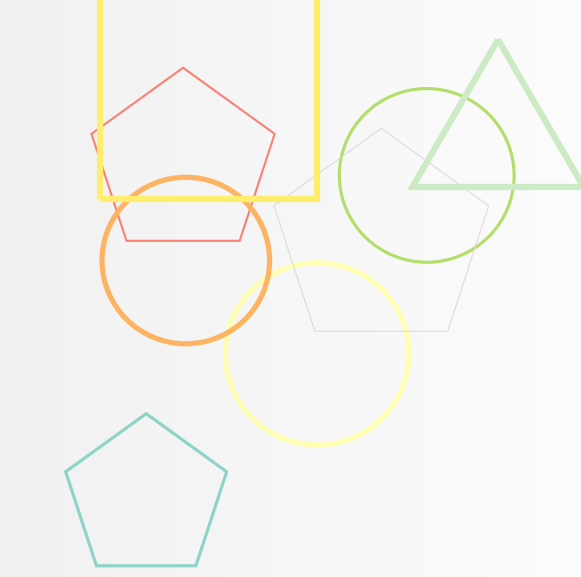[{"shape": "pentagon", "thickness": 1.5, "radius": 0.73, "center": [0.251, 0.137]}, {"shape": "circle", "thickness": 2.5, "radius": 0.79, "center": [0.546, 0.386]}, {"shape": "pentagon", "thickness": 1, "radius": 0.83, "center": [0.315, 0.716]}, {"shape": "circle", "thickness": 2.5, "radius": 0.72, "center": [0.32, 0.548]}, {"shape": "circle", "thickness": 1.5, "radius": 0.75, "center": [0.734, 0.695]}, {"shape": "pentagon", "thickness": 0.5, "radius": 0.97, "center": [0.656, 0.583]}, {"shape": "triangle", "thickness": 3, "radius": 0.85, "center": [0.857, 0.76]}, {"shape": "square", "thickness": 3, "radius": 0.93, "center": [0.358, 0.841]}]